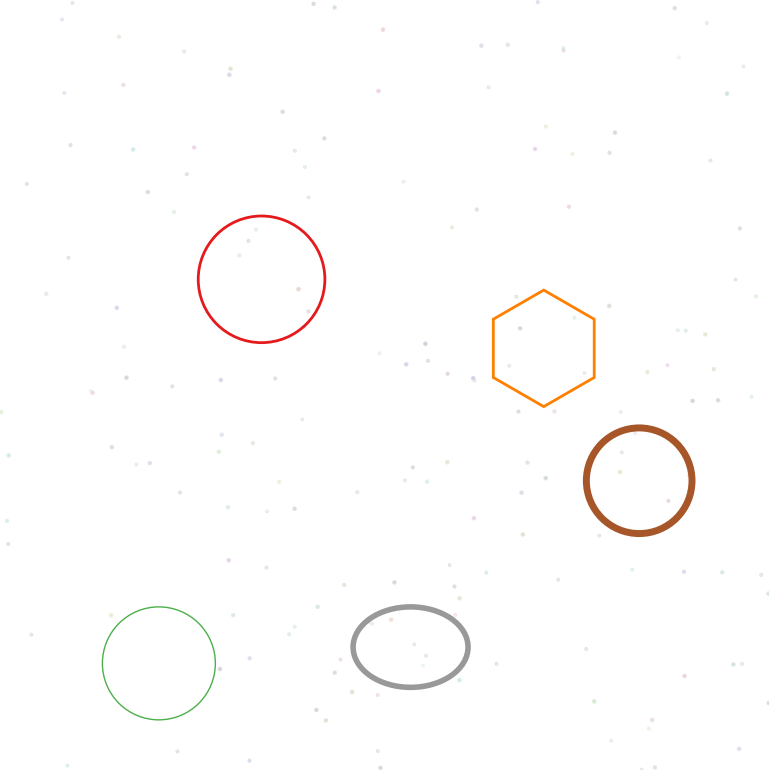[{"shape": "circle", "thickness": 1, "radius": 0.41, "center": [0.34, 0.637]}, {"shape": "circle", "thickness": 0.5, "radius": 0.37, "center": [0.206, 0.138]}, {"shape": "hexagon", "thickness": 1, "radius": 0.38, "center": [0.706, 0.548]}, {"shape": "circle", "thickness": 2.5, "radius": 0.34, "center": [0.83, 0.376]}, {"shape": "oval", "thickness": 2, "radius": 0.37, "center": [0.533, 0.16]}]